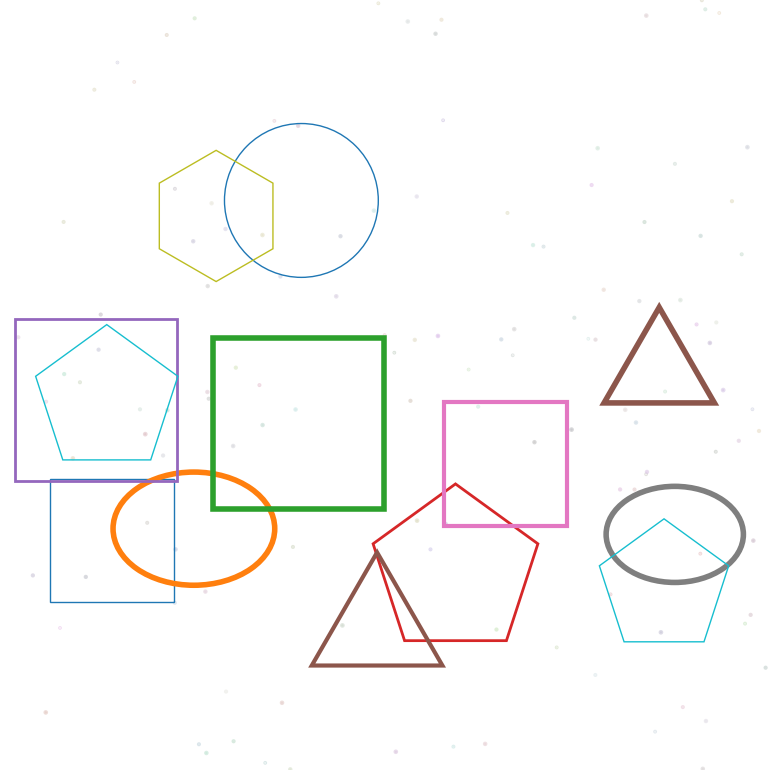[{"shape": "circle", "thickness": 0.5, "radius": 0.5, "center": [0.391, 0.74]}, {"shape": "square", "thickness": 0.5, "radius": 0.4, "center": [0.146, 0.298]}, {"shape": "oval", "thickness": 2, "radius": 0.52, "center": [0.252, 0.313]}, {"shape": "square", "thickness": 2, "radius": 0.56, "center": [0.387, 0.45]}, {"shape": "pentagon", "thickness": 1, "radius": 0.56, "center": [0.592, 0.259]}, {"shape": "square", "thickness": 1, "radius": 0.52, "center": [0.125, 0.481]}, {"shape": "triangle", "thickness": 1.5, "radius": 0.49, "center": [0.49, 0.185]}, {"shape": "triangle", "thickness": 2, "radius": 0.41, "center": [0.856, 0.518]}, {"shape": "square", "thickness": 1.5, "radius": 0.4, "center": [0.657, 0.398]}, {"shape": "oval", "thickness": 2, "radius": 0.45, "center": [0.876, 0.306]}, {"shape": "hexagon", "thickness": 0.5, "radius": 0.43, "center": [0.281, 0.72]}, {"shape": "pentagon", "thickness": 0.5, "radius": 0.44, "center": [0.862, 0.238]}, {"shape": "pentagon", "thickness": 0.5, "radius": 0.49, "center": [0.139, 0.481]}]